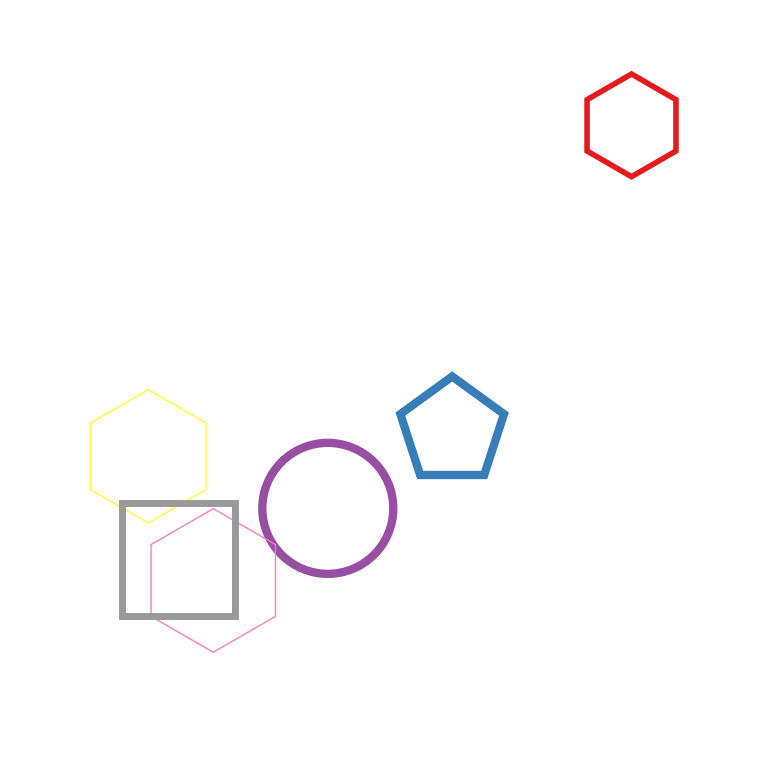[{"shape": "hexagon", "thickness": 2, "radius": 0.33, "center": [0.82, 0.837]}, {"shape": "pentagon", "thickness": 3, "radius": 0.35, "center": [0.587, 0.44]}, {"shape": "circle", "thickness": 3, "radius": 0.43, "center": [0.426, 0.34]}, {"shape": "hexagon", "thickness": 0.5, "radius": 0.43, "center": [0.192, 0.407]}, {"shape": "hexagon", "thickness": 0.5, "radius": 0.47, "center": [0.277, 0.246]}, {"shape": "square", "thickness": 2.5, "radius": 0.37, "center": [0.232, 0.274]}]